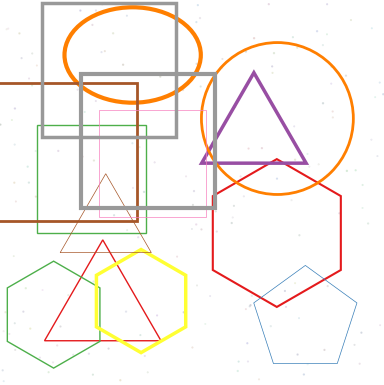[{"shape": "triangle", "thickness": 1, "radius": 0.87, "center": [0.267, 0.202]}, {"shape": "hexagon", "thickness": 1.5, "radius": 0.96, "center": [0.719, 0.395]}, {"shape": "pentagon", "thickness": 0.5, "radius": 0.7, "center": [0.793, 0.17]}, {"shape": "square", "thickness": 1, "radius": 0.71, "center": [0.239, 0.535]}, {"shape": "hexagon", "thickness": 1, "radius": 0.69, "center": [0.139, 0.183]}, {"shape": "triangle", "thickness": 2.5, "radius": 0.78, "center": [0.659, 0.655]}, {"shape": "oval", "thickness": 3, "radius": 0.89, "center": [0.345, 0.857]}, {"shape": "circle", "thickness": 2, "radius": 0.99, "center": [0.72, 0.692]}, {"shape": "hexagon", "thickness": 2.5, "radius": 0.67, "center": [0.366, 0.218]}, {"shape": "triangle", "thickness": 0.5, "radius": 0.68, "center": [0.275, 0.412]}, {"shape": "square", "thickness": 2, "radius": 0.9, "center": [0.176, 0.605]}, {"shape": "square", "thickness": 0.5, "radius": 0.69, "center": [0.395, 0.575]}, {"shape": "square", "thickness": 3, "radius": 0.87, "center": [0.384, 0.633]}, {"shape": "square", "thickness": 2.5, "radius": 0.87, "center": [0.284, 0.818]}]